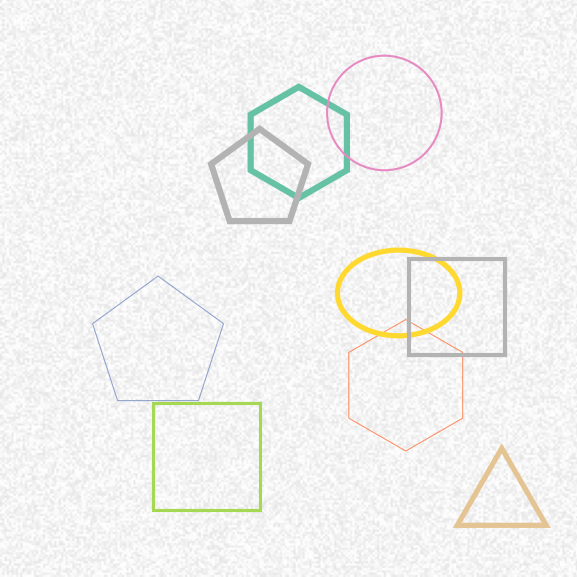[{"shape": "hexagon", "thickness": 3, "radius": 0.48, "center": [0.517, 0.753]}, {"shape": "hexagon", "thickness": 0.5, "radius": 0.57, "center": [0.703, 0.332]}, {"shape": "pentagon", "thickness": 0.5, "radius": 0.6, "center": [0.274, 0.402]}, {"shape": "circle", "thickness": 1, "radius": 0.5, "center": [0.666, 0.804]}, {"shape": "square", "thickness": 1.5, "radius": 0.46, "center": [0.357, 0.209]}, {"shape": "oval", "thickness": 2.5, "radius": 0.53, "center": [0.69, 0.492]}, {"shape": "triangle", "thickness": 2.5, "radius": 0.44, "center": [0.869, 0.134]}, {"shape": "pentagon", "thickness": 3, "radius": 0.44, "center": [0.45, 0.688]}, {"shape": "square", "thickness": 2, "radius": 0.41, "center": [0.791, 0.467]}]